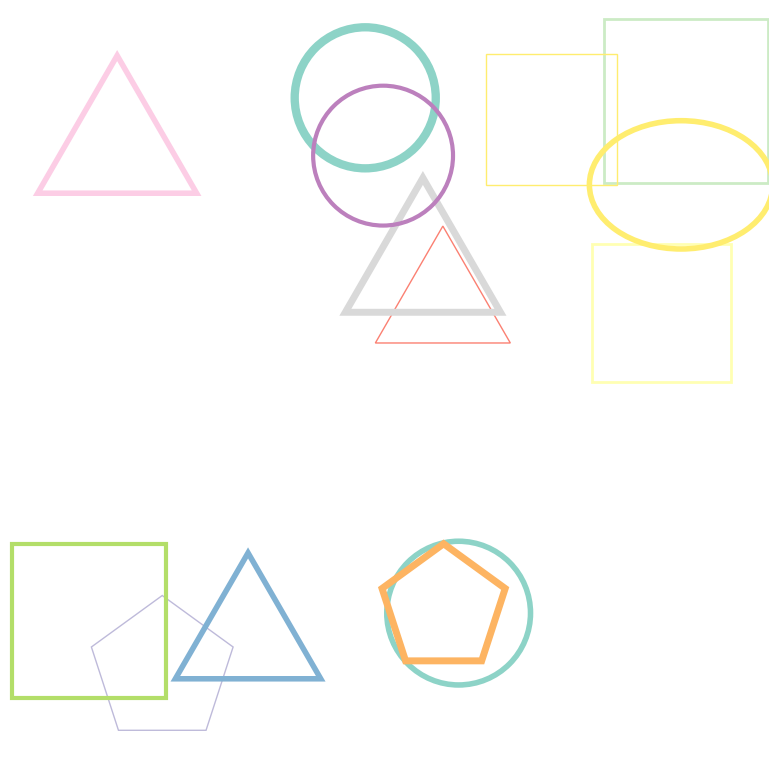[{"shape": "circle", "thickness": 2, "radius": 0.47, "center": [0.596, 0.204]}, {"shape": "circle", "thickness": 3, "radius": 0.46, "center": [0.474, 0.873]}, {"shape": "square", "thickness": 1, "radius": 0.45, "center": [0.859, 0.593]}, {"shape": "pentagon", "thickness": 0.5, "radius": 0.48, "center": [0.211, 0.13]}, {"shape": "triangle", "thickness": 0.5, "radius": 0.51, "center": [0.575, 0.605]}, {"shape": "triangle", "thickness": 2, "radius": 0.54, "center": [0.322, 0.173]}, {"shape": "pentagon", "thickness": 2.5, "radius": 0.42, "center": [0.576, 0.21]}, {"shape": "square", "thickness": 1.5, "radius": 0.5, "center": [0.115, 0.194]}, {"shape": "triangle", "thickness": 2, "radius": 0.6, "center": [0.152, 0.809]}, {"shape": "triangle", "thickness": 2.5, "radius": 0.58, "center": [0.549, 0.653]}, {"shape": "circle", "thickness": 1.5, "radius": 0.45, "center": [0.498, 0.798]}, {"shape": "square", "thickness": 1, "radius": 0.53, "center": [0.891, 0.868]}, {"shape": "square", "thickness": 0.5, "radius": 0.42, "center": [0.716, 0.845]}, {"shape": "oval", "thickness": 2, "radius": 0.6, "center": [0.884, 0.76]}]